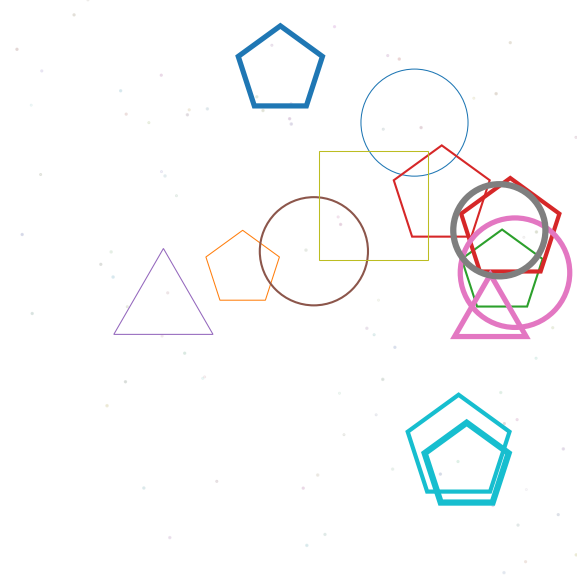[{"shape": "circle", "thickness": 0.5, "radius": 0.46, "center": [0.718, 0.787]}, {"shape": "pentagon", "thickness": 2.5, "radius": 0.38, "center": [0.485, 0.878]}, {"shape": "pentagon", "thickness": 0.5, "radius": 0.33, "center": [0.42, 0.533]}, {"shape": "pentagon", "thickness": 1, "radius": 0.37, "center": [0.869, 0.528]}, {"shape": "pentagon", "thickness": 2, "radius": 0.45, "center": [0.884, 0.601]}, {"shape": "pentagon", "thickness": 1, "radius": 0.44, "center": [0.765, 0.66]}, {"shape": "triangle", "thickness": 0.5, "radius": 0.5, "center": [0.283, 0.47]}, {"shape": "circle", "thickness": 1, "radius": 0.47, "center": [0.544, 0.564]}, {"shape": "circle", "thickness": 2.5, "radius": 0.47, "center": [0.892, 0.527]}, {"shape": "triangle", "thickness": 2.5, "radius": 0.36, "center": [0.849, 0.452]}, {"shape": "circle", "thickness": 3, "radius": 0.4, "center": [0.865, 0.6]}, {"shape": "square", "thickness": 0.5, "radius": 0.47, "center": [0.646, 0.643]}, {"shape": "pentagon", "thickness": 3, "radius": 0.38, "center": [0.808, 0.191]}, {"shape": "pentagon", "thickness": 2, "radius": 0.46, "center": [0.794, 0.223]}]